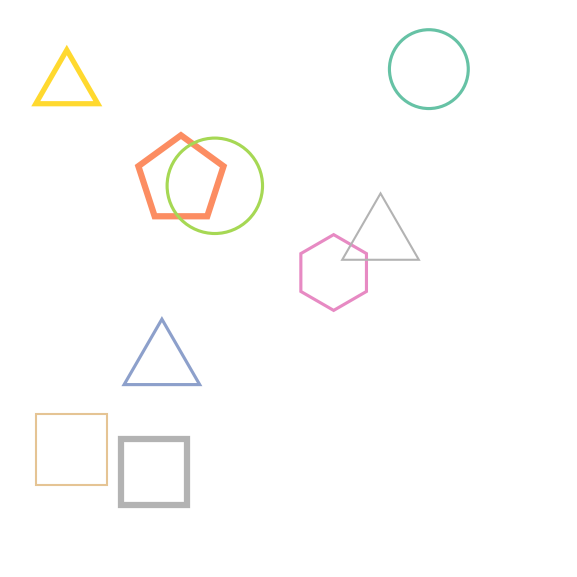[{"shape": "circle", "thickness": 1.5, "radius": 0.34, "center": [0.743, 0.879]}, {"shape": "pentagon", "thickness": 3, "radius": 0.39, "center": [0.313, 0.687]}, {"shape": "triangle", "thickness": 1.5, "radius": 0.38, "center": [0.28, 0.371]}, {"shape": "hexagon", "thickness": 1.5, "radius": 0.33, "center": [0.578, 0.527]}, {"shape": "circle", "thickness": 1.5, "radius": 0.41, "center": [0.372, 0.677]}, {"shape": "triangle", "thickness": 2.5, "radius": 0.31, "center": [0.116, 0.851]}, {"shape": "square", "thickness": 1, "radius": 0.31, "center": [0.124, 0.22]}, {"shape": "square", "thickness": 3, "radius": 0.29, "center": [0.266, 0.181]}, {"shape": "triangle", "thickness": 1, "radius": 0.38, "center": [0.659, 0.588]}]